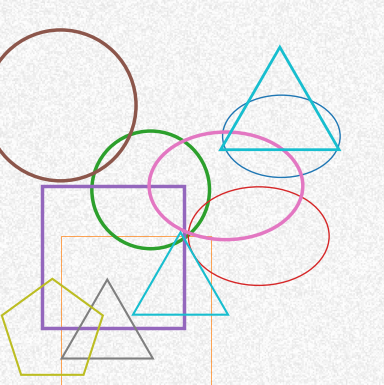[{"shape": "oval", "thickness": 1, "radius": 0.76, "center": [0.731, 0.646]}, {"shape": "square", "thickness": 0.5, "radius": 0.97, "center": [0.353, 0.193]}, {"shape": "circle", "thickness": 2.5, "radius": 0.76, "center": [0.391, 0.507]}, {"shape": "oval", "thickness": 1, "radius": 0.91, "center": [0.672, 0.387]}, {"shape": "square", "thickness": 2.5, "radius": 0.92, "center": [0.294, 0.332]}, {"shape": "circle", "thickness": 2.5, "radius": 0.98, "center": [0.157, 0.726]}, {"shape": "oval", "thickness": 2.5, "radius": 1.0, "center": [0.587, 0.517]}, {"shape": "triangle", "thickness": 1.5, "radius": 0.68, "center": [0.279, 0.137]}, {"shape": "pentagon", "thickness": 1.5, "radius": 0.69, "center": [0.136, 0.138]}, {"shape": "triangle", "thickness": 2, "radius": 0.89, "center": [0.727, 0.7]}, {"shape": "triangle", "thickness": 1.5, "radius": 0.71, "center": [0.469, 0.254]}]